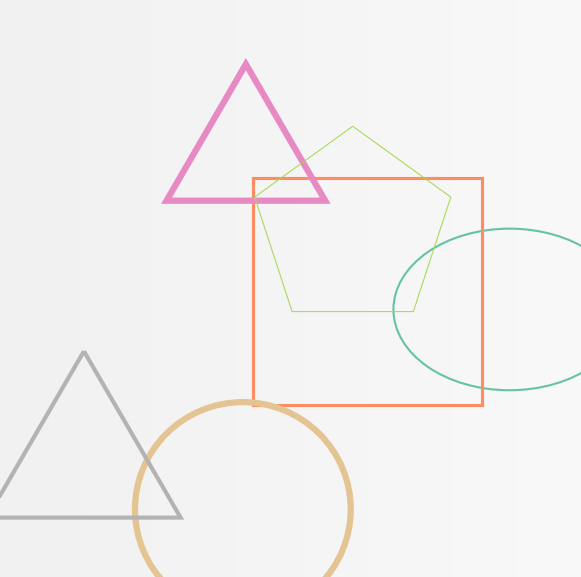[{"shape": "oval", "thickness": 1, "radius": 1.0, "center": [0.877, 0.463]}, {"shape": "square", "thickness": 1.5, "radius": 0.98, "center": [0.633, 0.495]}, {"shape": "triangle", "thickness": 3, "radius": 0.79, "center": [0.423, 0.73]}, {"shape": "pentagon", "thickness": 0.5, "radius": 0.89, "center": [0.607, 0.603]}, {"shape": "circle", "thickness": 3, "radius": 0.93, "center": [0.418, 0.117]}, {"shape": "triangle", "thickness": 2, "radius": 0.96, "center": [0.144, 0.199]}]